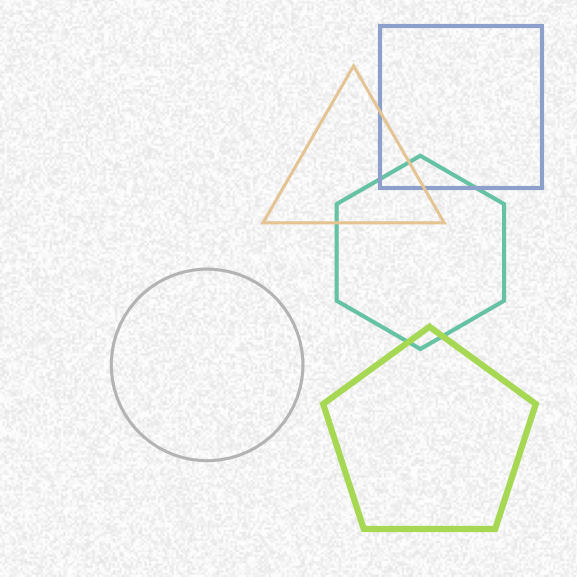[{"shape": "hexagon", "thickness": 2, "radius": 0.84, "center": [0.728, 0.562]}, {"shape": "square", "thickness": 2, "radius": 0.7, "center": [0.798, 0.814]}, {"shape": "pentagon", "thickness": 3, "radius": 0.97, "center": [0.744, 0.24]}, {"shape": "triangle", "thickness": 1.5, "radius": 0.91, "center": [0.612, 0.704]}, {"shape": "circle", "thickness": 1.5, "radius": 0.83, "center": [0.359, 0.367]}]